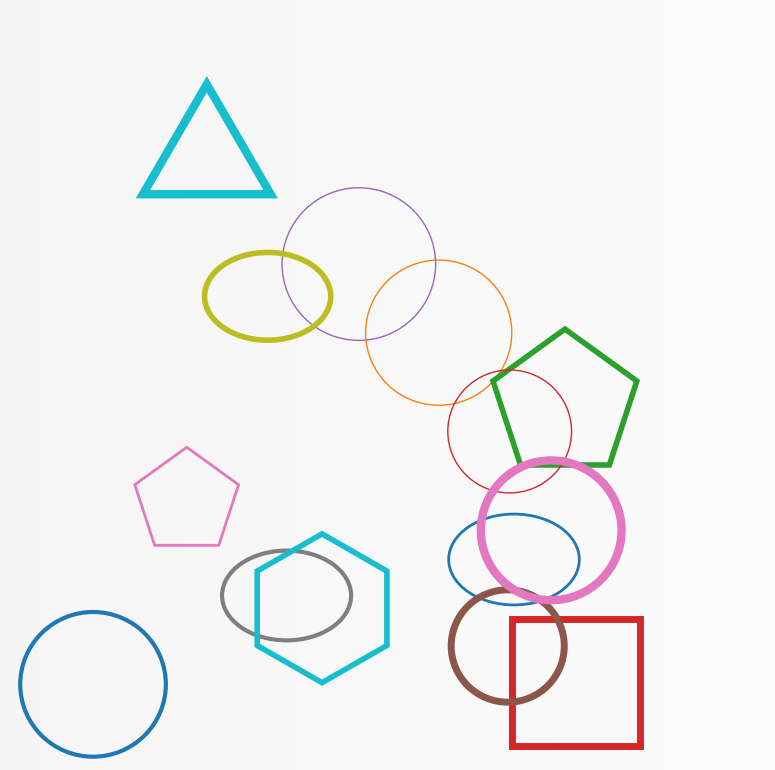[{"shape": "oval", "thickness": 1, "radius": 0.42, "center": [0.663, 0.273]}, {"shape": "circle", "thickness": 1.5, "radius": 0.47, "center": [0.12, 0.111]}, {"shape": "circle", "thickness": 0.5, "radius": 0.47, "center": [0.566, 0.568]}, {"shape": "pentagon", "thickness": 2, "radius": 0.49, "center": [0.729, 0.475]}, {"shape": "circle", "thickness": 0.5, "radius": 0.4, "center": [0.658, 0.44]}, {"shape": "square", "thickness": 2.5, "radius": 0.41, "center": [0.743, 0.114]}, {"shape": "circle", "thickness": 0.5, "radius": 0.5, "center": [0.463, 0.657]}, {"shape": "circle", "thickness": 2.5, "radius": 0.36, "center": [0.655, 0.161]}, {"shape": "pentagon", "thickness": 1, "radius": 0.35, "center": [0.241, 0.349]}, {"shape": "circle", "thickness": 3, "radius": 0.45, "center": [0.711, 0.311]}, {"shape": "oval", "thickness": 1.5, "radius": 0.42, "center": [0.37, 0.227]}, {"shape": "oval", "thickness": 2, "radius": 0.41, "center": [0.345, 0.615]}, {"shape": "hexagon", "thickness": 2, "radius": 0.48, "center": [0.416, 0.21]}, {"shape": "triangle", "thickness": 3, "radius": 0.48, "center": [0.267, 0.795]}]